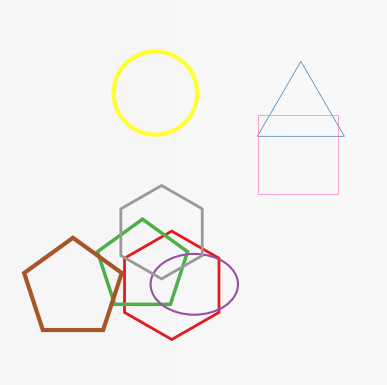[{"shape": "hexagon", "thickness": 2, "radius": 0.7, "center": [0.443, 0.259]}, {"shape": "triangle", "thickness": 0.5, "radius": 0.65, "center": [0.776, 0.711]}, {"shape": "pentagon", "thickness": 2.5, "radius": 0.61, "center": [0.368, 0.308]}, {"shape": "oval", "thickness": 1.5, "radius": 0.56, "center": [0.501, 0.262]}, {"shape": "circle", "thickness": 3, "radius": 0.54, "center": [0.401, 0.758]}, {"shape": "pentagon", "thickness": 3, "radius": 0.66, "center": [0.188, 0.25]}, {"shape": "square", "thickness": 0.5, "radius": 0.51, "center": [0.769, 0.598]}, {"shape": "hexagon", "thickness": 2, "radius": 0.61, "center": [0.417, 0.397]}]